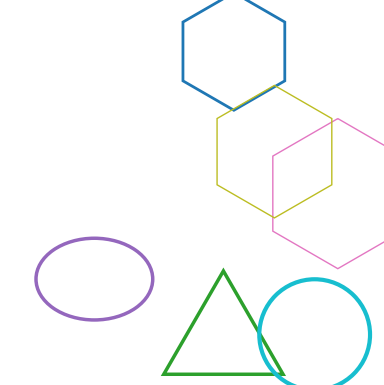[{"shape": "hexagon", "thickness": 2, "radius": 0.76, "center": [0.607, 0.866]}, {"shape": "triangle", "thickness": 2.5, "radius": 0.89, "center": [0.58, 0.117]}, {"shape": "oval", "thickness": 2.5, "radius": 0.76, "center": [0.245, 0.275]}, {"shape": "hexagon", "thickness": 1, "radius": 0.97, "center": [0.877, 0.497]}, {"shape": "hexagon", "thickness": 1, "radius": 0.86, "center": [0.713, 0.606]}, {"shape": "circle", "thickness": 3, "radius": 0.72, "center": [0.817, 0.131]}]